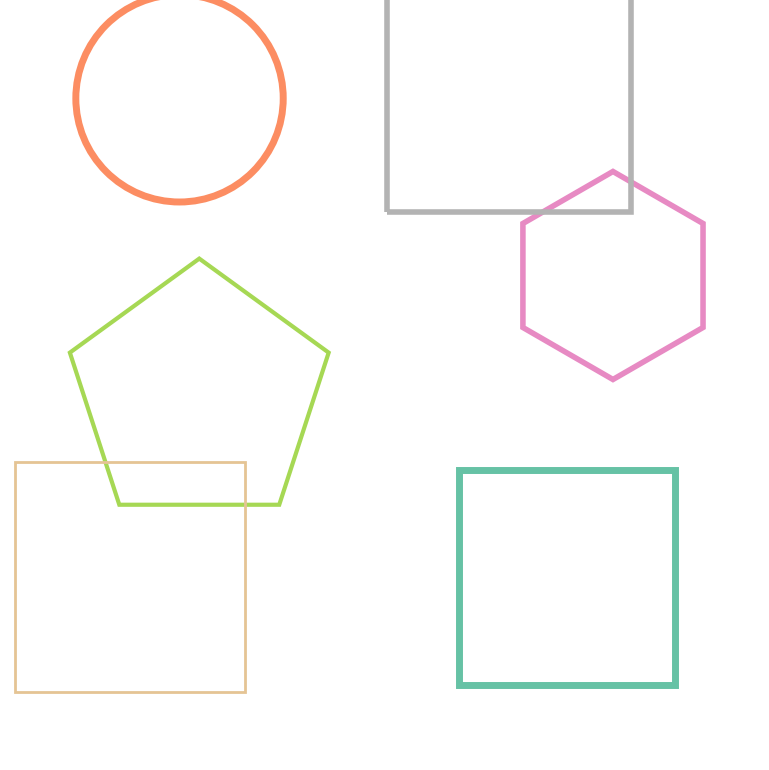[{"shape": "square", "thickness": 2.5, "radius": 0.7, "center": [0.737, 0.25]}, {"shape": "circle", "thickness": 2.5, "radius": 0.67, "center": [0.233, 0.872]}, {"shape": "hexagon", "thickness": 2, "radius": 0.68, "center": [0.796, 0.642]}, {"shape": "pentagon", "thickness": 1.5, "radius": 0.88, "center": [0.259, 0.487]}, {"shape": "square", "thickness": 1, "radius": 0.75, "center": [0.168, 0.251]}, {"shape": "square", "thickness": 2, "radius": 0.79, "center": [0.661, 0.883]}]